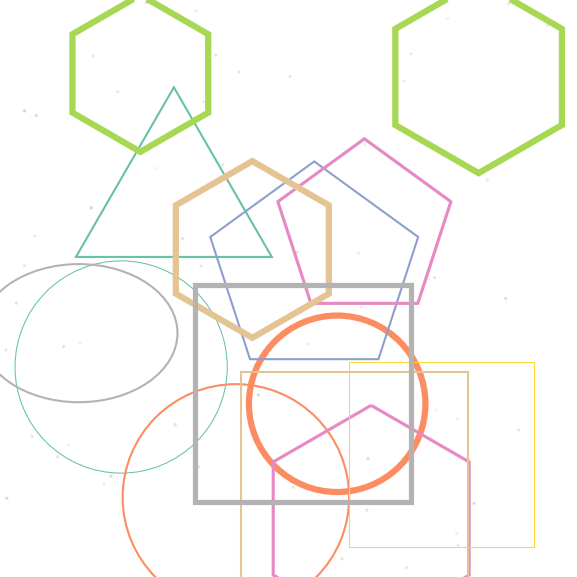[{"shape": "circle", "thickness": 0.5, "radius": 0.92, "center": [0.21, 0.364]}, {"shape": "triangle", "thickness": 1, "radius": 0.98, "center": [0.301, 0.652]}, {"shape": "circle", "thickness": 3, "radius": 0.76, "center": [0.584, 0.3]}, {"shape": "circle", "thickness": 1, "radius": 0.98, "center": [0.408, 0.138]}, {"shape": "pentagon", "thickness": 1, "radius": 0.95, "center": [0.544, 0.53]}, {"shape": "hexagon", "thickness": 1.5, "radius": 0.98, "center": [0.643, 0.101]}, {"shape": "pentagon", "thickness": 1.5, "radius": 0.79, "center": [0.631, 0.601]}, {"shape": "hexagon", "thickness": 3, "radius": 0.68, "center": [0.243, 0.872]}, {"shape": "hexagon", "thickness": 3, "radius": 0.83, "center": [0.829, 0.866]}, {"shape": "square", "thickness": 0.5, "radius": 0.8, "center": [0.765, 0.212]}, {"shape": "square", "thickness": 1, "radius": 0.98, "center": [0.614, 0.158]}, {"shape": "hexagon", "thickness": 3, "radius": 0.77, "center": [0.437, 0.567]}, {"shape": "square", "thickness": 2.5, "radius": 0.94, "center": [0.524, 0.318]}, {"shape": "oval", "thickness": 1, "radius": 0.85, "center": [0.136, 0.422]}]